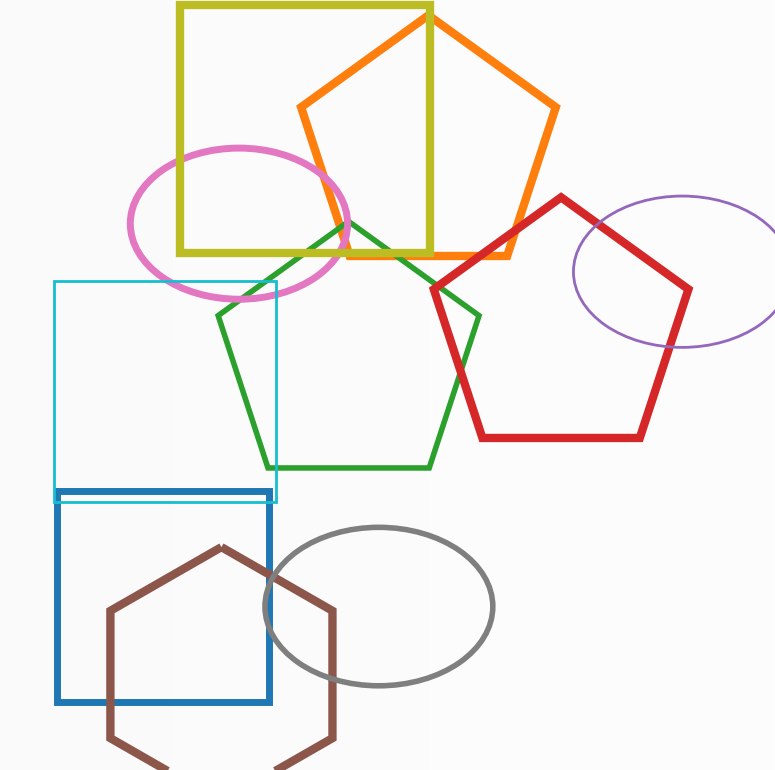[{"shape": "square", "thickness": 2.5, "radius": 0.68, "center": [0.21, 0.225]}, {"shape": "pentagon", "thickness": 3, "radius": 0.86, "center": [0.553, 0.807]}, {"shape": "pentagon", "thickness": 2, "radius": 0.88, "center": [0.45, 0.535]}, {"shape": "pentagon", "thickness": 3, "radius": 0.86, "center": [0.724, 0.571]}, {"shape": "oval", "thickness": 1, "radius": 0.7, "center": [0.88, 0.647]}, {"shape": "hexagon", "thickness": 3, "radius": 0.83, "center": [0.286, 0.124]}, {"shape": "oval", "thickness": 2.5, "radius": 0.7, "center": [0.308, 0.71]}, {"shape": "oval", "thickness": 2, "radius": 0.73, "center": [0.489, 0.212]}, {"shape": "square", "thickness": 3, "radius": 0.81, "center": [0.393, 0.832]}, {"shape": "square", "thickness": 1, "radius": 0.72, "center": [0.213, 0.492]}]